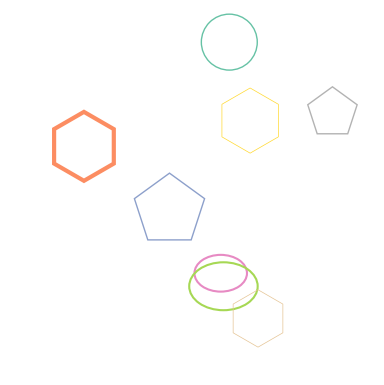[{"shape": "circle", "thickness": 1, "radius": 0.36, "center": [0.596, 0.891]}, {"shape": "hexagon", "thickness": 3, "radius": 0.45, "center": [0.218, 0.62]}, {"shape": "pentagon", "thickness": 1, "radius": 0.48, "center": [0.44, 0.454]}, {"shape": "oval", "thickness": 1.5, "radius": 0.34, "center": [0.573, 0.29]}, {"shape": "oval", "thickness": 1.5, "radius": 0.44, "center": [0.58, 0.256]}, {"shape": "hexagon", "thickness": 0.5, "radius": 0.42, "center": [0.65, 0.687]}, {"shape": "hexagon", "thickness": 0.5, "radius": 0.37, "center": [0.67, 0.173]}, {"shape": "pentagon", "thickness": 1, "radius": 0.34, "center": [0.864, 0.707]}]